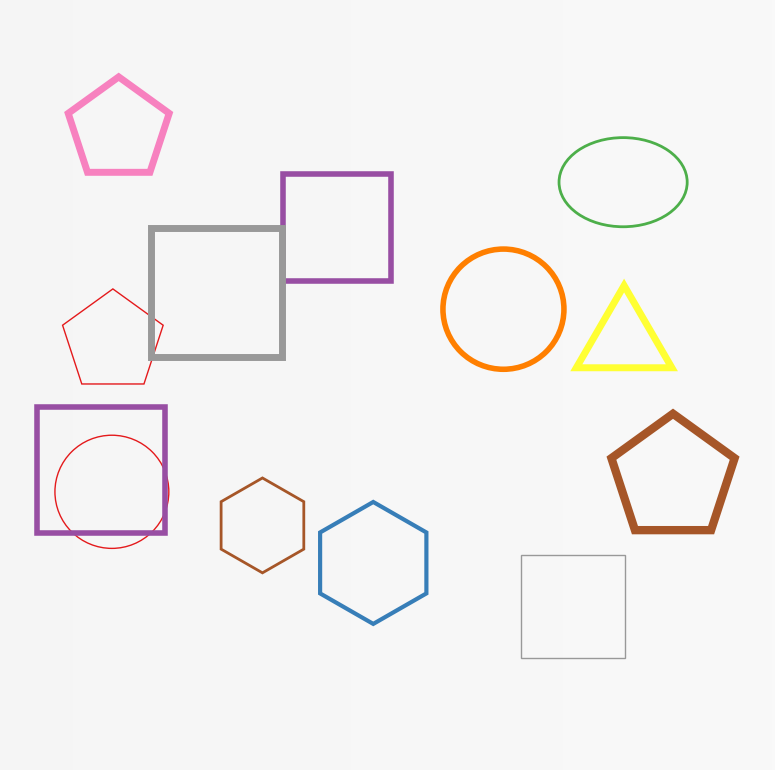[{"shape": "circle", "thickness": 0.5, "radius": 0.37, "center": [0.144, 0.361]}, {"shape": "pentagon", "thickness": 0.5, "radius": 0.34, "center": [0.146, 0.557]}, {"shape": "hexagon", "thickness": 1.5, "radius": 0.4, "center": [0.482, 0.269]}, {"shape": "oval", "thickness": 1, "radius": 0.41, "center": [0.804, 0.763]}, {"shape": "square", "thickness": 2, "radius": 0.41, "center": [0.13, 0.39]}, {"shape": "square", "thickness": 2, "radius": 0.35, "center": [0.435, 0.705]}, {"shape": "circle", "thickness": 2, "radius": 0.39, "center": [0.65, 0.598]}, {"shape": "triangle", "thickness": 2.5, "radius": 0.36, "center": [0.805, 0.558]}, {"shape": "pentagon", "thickness": 3, "radius": 0.42, "center": [0.868, 0.379]}, {"shape": "hexagon", "thickness": 1, "radius": 0.31, "center": [0.339, 0.318]}, {"shape": "pentagon", "thickness": 2.5, "radius": 0.34, "center": [0.153, 0.832]}, {"shape": "square", "thickness": 0.5, "radius": 0.34, "center": [0.739, 0.212]}, {"shape": "square", "thickness": 2.5, "radius": 0.42, "center": [0.28, 0.62]}]